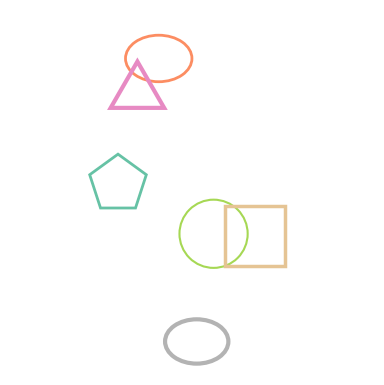[{"shape": "pentagon", "thickness": 2, "radius": 0.39, "center": [0.307, 0.522]}, {"shape": "oval", "thickness": 2, "radius": 0.43, "center": [0.412, 0.848]}, {"shape": "triangle", "thickness": 3, "radius": 0.4, "center": [0.357, 0.76]}, {"shape": "circle", "thickness": 1.5, "radius": 0.44, "center": [0.555, 0.393]}, {"shape": "square", "thickness": 2.5, "radius": 0.39, "center": [0.663, 0.386]}, {"shape": "oval", "thickness": 3, "radius": 0.41, "center": [0.511, 0.113]}]